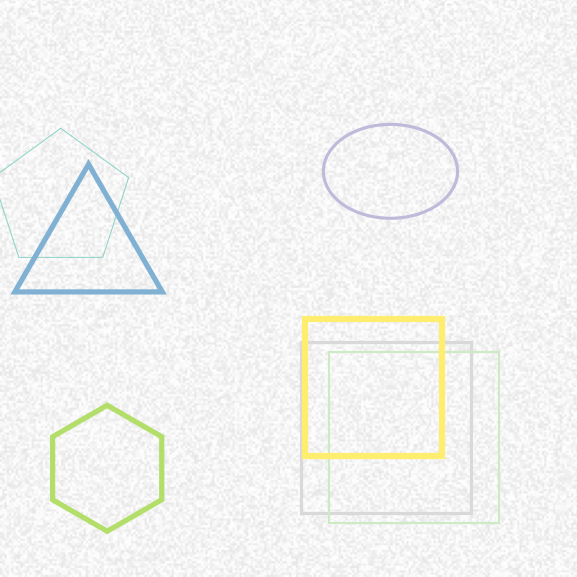[{"shape": "pentagon", "thickness": 0.5, "radius": 0.62, "center": [0.105, 0.653]}, {"shape": "oval", "thickness": 1.5, "radius": 0.58, "center": [0.676, 0.702]}, {"shape": "triangle", "thickness": 2.5, "radius": 0.74, "center": [0.153, 0.567]}, {"shape": "hexagon", "thickness": 2.5, "radius": 0.55, "center": [0.186, 0.188]}, {"shape": "square", "thickness": 1.5, "radius": 0.74, "center": [0.668, 0.258]}, {"shape": "square", "thickness": 1, "radius": 0.74, "center": [0.717, 0.242]}, {"shape": "square", "thickness": 3, "radius": 0.59, "center": [0.647, 0.328]}]